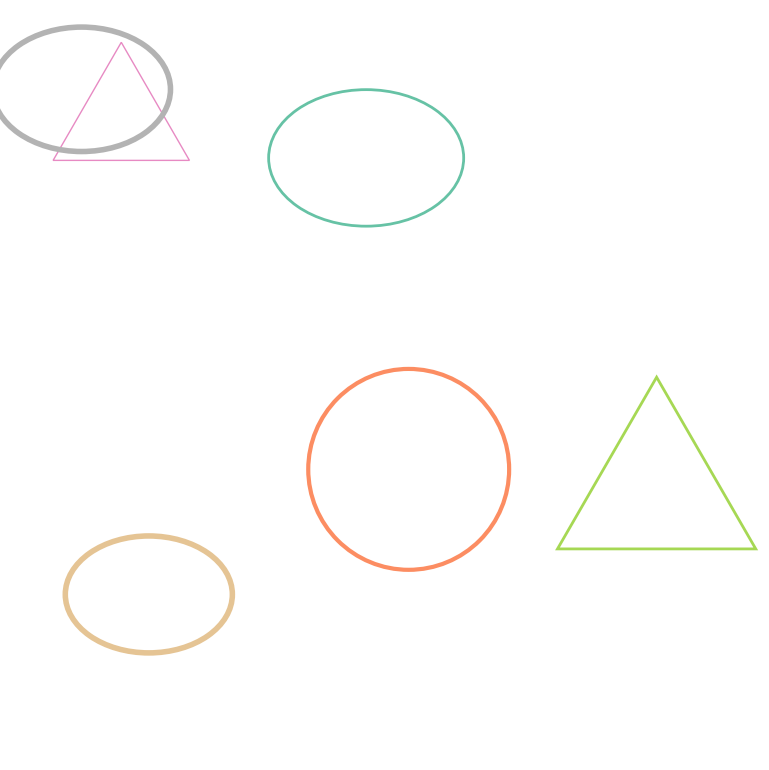[{"shape": "oval", "thickness": 1, "radius": 0.63, "center": [0.476, 0.795]}, {"shape": "circle", "thickness": 1.5, "radius": 0.65, "center": [0.531, 0.39]}, {"shape": "triangle", "thickness": 0.5, "radius": 0.51, "center": [0.157, 0.843]}, {"shape": "triangle", "thickness": 1, "radius": 0.74, "center": [0.853, 0.361]}, {"shape": "oval", "thickness": 2, "radius": 0.54, "center": [0.193, 0.228]}, {"shape": "oval", "thickness": 2, "radius": 0.58, "center": [0.106, 0.884]}]